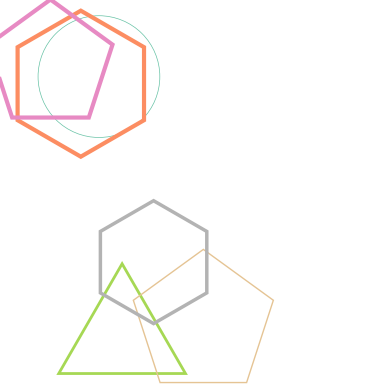[{"shape": "circle", "thickness": 0.5, "radius": 0.79, "center": [0.257, 0.801]}, {"shape": "hexagon", "thickness": 3, "radius": 0.95, "center": [0.21, 0.783]}, {"shape": "pentagon", "thickness": 3, "radius": 0.85, "center": [0.131, 0.832]}, {"shape": "triangle", "thickness": 2, "radius": 0.95, "center": [0.317, 0.125]}, {"shape": "pentagon", "thickness": 1, "radius": 0.96, "center": [0.528, 0.161]}, {"shape": "hexagon", "thickness": 2.5, "radius": 0.8, "center": [0.399, 0.319]}]